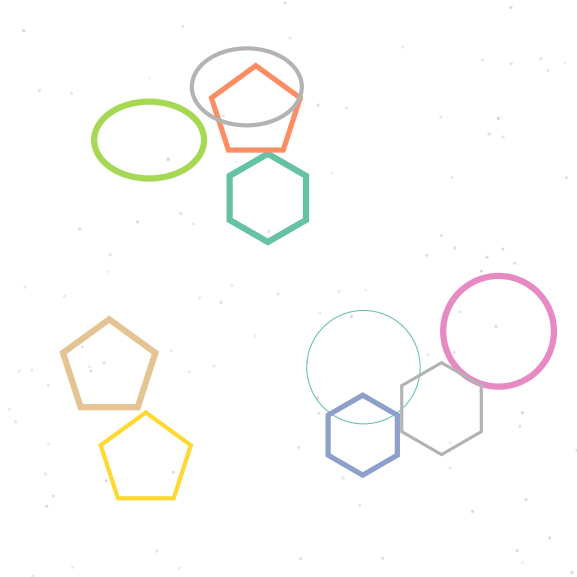[{"shape": "hexagon", "thickness": 3, "radius": 0.38, "center": [0.464, 0.656]}, {"shape": "circle", "thickness": 0.5, "radius": 0.49, "center": [0.629, 0.363]}, {"shape": "pentagon", "thickness": 2.5, "radius": 0.4, "center": [0.443, 0.805]}, {"shape": "hexagon", "thickness": 2.5, "radius": 0.35, "center": [0.628, 0.246]}, {"shape": "circle", "thickness": 3, "radius": 0.48, "center": [0.863, 0.425]}, {"shape": "oval", "thickness": 3, "radius": 0.48, "center": [0.258, 0.757]}, {"shape": "pentagon", "thickness": 2, "radius": 0.41, "center": [0.252, 0.203]}, {"shape": "pentagon", "thickness": 3, "radius": 0.42, "center": [0.189, 0.362]}, {"shape": "hexagon", "thickness": 1.5, "radius": 0.4, "center": [0.765, 0.292]}, {"shape": "oval", "thickness": 2, "radius": 0.48, "center": [0.427, 0.849]}]